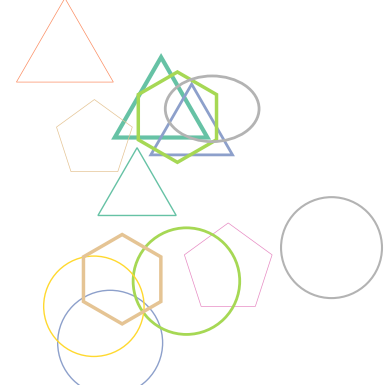[{"shape": "triangle", "thickness": 1, "radius": 0.59, "center": [0.356, 0.499]}, {"shape": "triangle", "thickness": 3, "radius": 0.7, "center": [0.418, 0.712]}, {"shape": "triangle", "thickness": 0.5, "radius": 0.73, "center": [0.169, 0.859]}, {"shape": "triangle", "thickness": 2, "radius": 0.61, "center": [0.498, 0.659]}, {"shape": "circle", "thickness": 1, "radius": 0.68, "center": [0.286, 0.11]}, {"shape": "pentagon", "thickness": 0.5, "radius": 0.6, "center": [0.593, 0.301]}, {"shape": "hexagon", "thickness": 2.5, "radius": 0.59, "center": [0.461, 0.696]}, {"shape": "circle", "thickness": 2, "radius": 0.69, "center": [0.484, 0.27]}, {"shape": "circle", "thickness": 1, "radius": 0.65, "center": [0.244, 0.204]}, {"shape": "pentagon", "thickness": 0.5, "radius": 0.52, "center": [0.245, 0.638]}, {"shape": "hexagon", "thickness": 2.5, "radius": 0.58, "center": [0.317, 0.275]}, {"shape": "oval", "thickness": 2, "radius": 0.61, "center": [0.551, 0.717]}, {"shape": "circle", "thickness": 1.5, "radius": 0.66, "center": [0.861, 0.357]}]